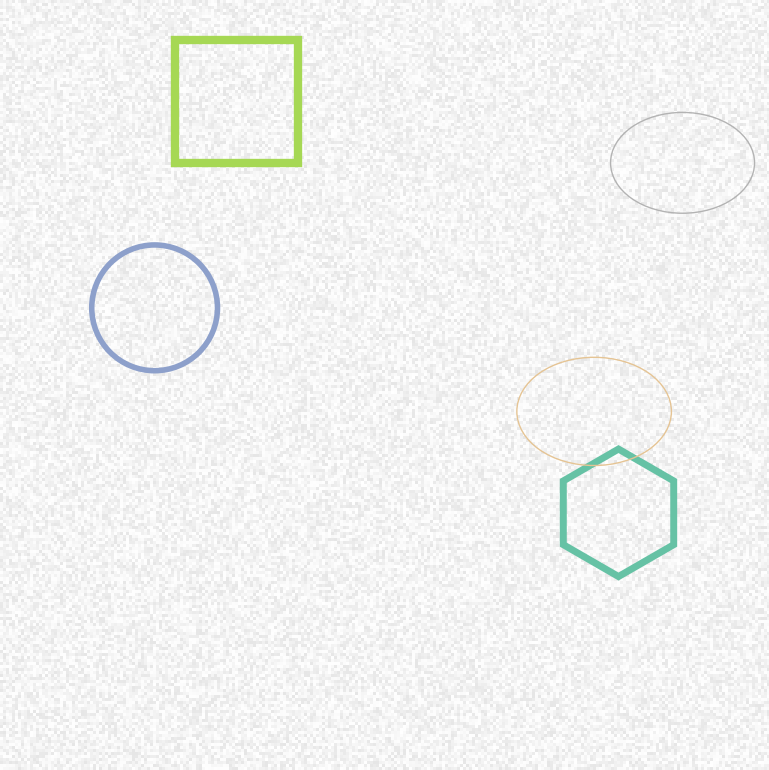[{"shape": "hexagon", "thickness": 2.5, "radius": 0.41, "center": [0.803, 0.334]}, {"shape": "circle", "thickness": 2, "radius": 0.41, "center": [0.201, 0.6]}, {"shape": "square", "thickness": 3, "radius": 0.4, "center": [0.307, 0.868]}, {"shape": "oval", "thickness": 0.5, "radius": 0.5, "center": [0.772, 0.466]}, {"shape": "oval", "thickness": 0.5, "radius": 0.47, "center": [0.886, 0.789]}]